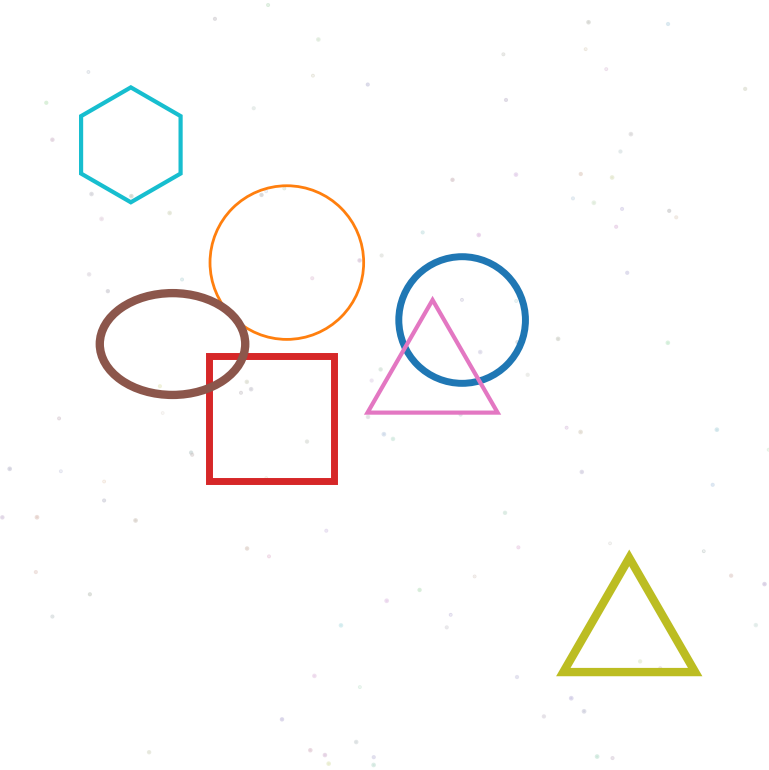[{"shape": "circle", "thickness": 2.5, "radius": 0.41, "center": [0.6, 0.584]}, {"shape": "circle", "thickness": 1, "radius": 0.5, "center": [0.373, 0.659]}, {"shape": "square", "thickness": 2.5, "radius": 0.41, "center": [0.353, 0.457]}, {"shape": "oval", "thickness": 3, "radius": 0.47, "center": [0.224, 0.553]}, {"shape": "triangle", "thickness": 1.5, "radius": 0.49, "center": [0.562, 0.513]}, {"shape": "triangle", "thickness": 3, "radius": 0.49, "center": [0.817, 0.177]}, {"shape": "hexagon", "thickness": 1.5, "radius": 0.37, "center": [0.17, 0.812]}]